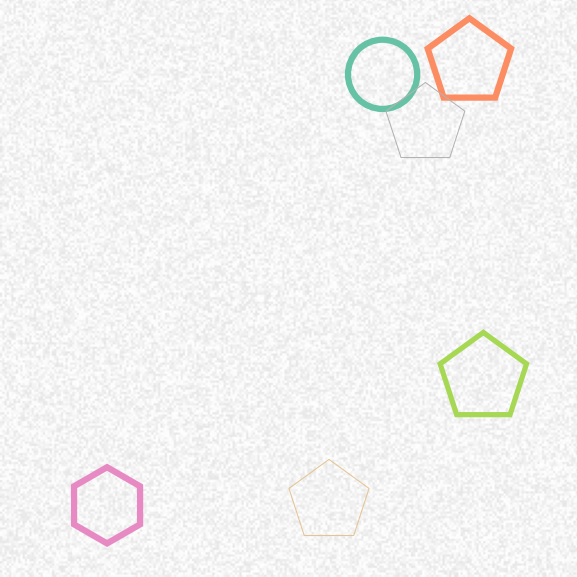[{"shape": "circle", "thickness": 3, "radius": 0.3, "center": [0.663, 0.87]}, {"shape": "pentagon", "thickness": 3, "radius": 0.38, "center": [0.813, 0.892]}, {"shape": "hexagon", "thickness": 3, "radius": 0.33, "center": [0.185, 0.124]}, {"shape": "pentagon", "thickness": 2.5, "radius": 0.39, "center": [0.837, 0.345]}, {"shape": "pentagon", "thickness": 0.5, "radius": 0.36, "center": [0.57, 0.131]}, {"shape": "pentagon", "thickness": 0.5, "radius": 0.36, "center": [0.737, 0.784]}]